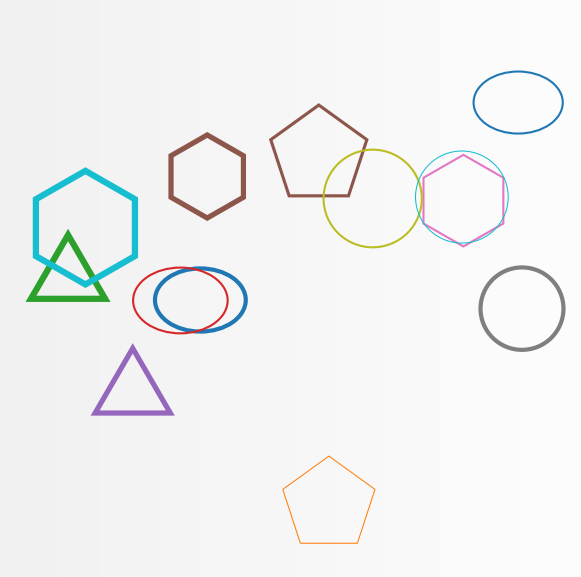[{"shape": "oval", "thickness": 1, "radius": 0.38, "center": [0.891, 0.822]}, {"shape": "oval", "thickness": 2, "radius": 0.39, "center": [0.345, 0.48]}, {"shape": "pentagon", "thickness": 0.5, "radius": 0.42, "center": [0.566, 0.126]}, {"shape": "triangle", "thickness": 3, "radius": 0.37, "center": [0.117, 0.519]}, {"shape": "oval", "thickness": 1, "radius": 0.41, "center": [0.31, 0.479]}, {"shape": "triangle", "thickness": 2.5, "radius": 0.37, "center": [0.228, 0.321]}, {"shape": "pentagon", "thickness": 1.5, "radius": 0.43, "center": [0.548, 0.73]}, {"shape": "hexagon", "thickness": 2.5, "radius": 0.36, "center": [0.357, 0.694]}, {"shape": "hexagon", "thickness": 1, "radius": 0.4, "center": [0.797, 0.652]}, {"shape": "circle", "thickness": 2, "radius": 0.36, "center": [0.898, 0.465]}, {"shape": "circle", "thickness": 1, "radius": 0.42, "center": [0.641, 0.655]}, {"shape": "hexagon", "thickness": 3, "radius": 0.49, "center": [0.147, 0.605]}, {"shape": "circle", "thickness": 0.5, "radius": 0.4, "center": [0.795, 0.658]}]